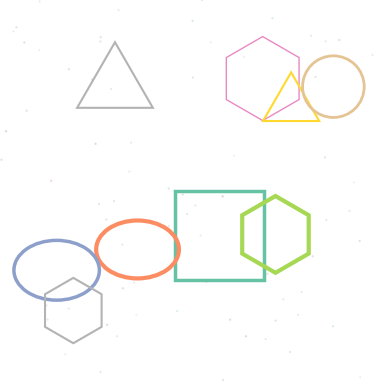[{"shape": "square", "thickness": 2.5, "radius": 0.58, "center": [0.571, 0.389]}, {"shape": "oval", "thickness": 3, "radius": 0.54, "center": [0.357, 0.352]}, {"shape": "oval", "thickness": 2.5, "radius": 0.55, "center": [0.147, 0.298]}, {"shape": "hexagon", "thickness": 1, "radius": 0.55, "center": [0.682, 0.796]}, {"shape": "hexagon", "thickness": 3, "radius": 0.5, "center": [0.715, 0.391]}, {"shape": "triangle", "thickness": 1.5, "radius": 0.42, "center": [0.756, 0.728]}, {"shape": "circle", "thickness": 2, "radius": 0.4, "center": [0.866, 0.775]}, {"shape": "triangle", "thickness": 1.5, "radius": 0.57, "center": [0.299, 0.777]}, {"shape": "hexagon", "thickness": 1.5, "radius": 0.42, "center": [0.19, 0.193]}]